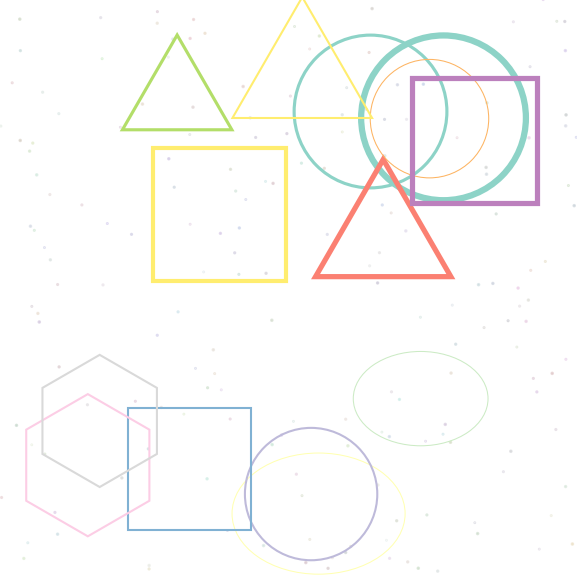[{"shape": "circle", "thickness": 1.5, "radius": 0.66, "center": [0.642, 0.806]}, {"shape": "circle", "thickness": 3, "radius": 0.71, "center": [0.768, 0.795]}, {"shape": "oval", "thickness": 0.5, "radius": 0.75, "center": [0.552, 0.11]}, {"shape": "circle", "thickness": 1, "radius": 0.57, "center": [0.539, 0.144]}, {"shape": "triangle", "thickness": 2.5, "radius": 0.68, "center": [0.664, 0.588]}, {"shape": "square", "thickness": 1, "radius": 0.53, "center": [0.328, 0.187]}, {"shape": "circle", "thickness": 0.5, "radius": 0.51, "center": [0.744, 0.794]}, {"shape": "triangle", "thickness": 1.5, "radius": 0.55, "center": [0.307, 0.829]}, {"shape": "hexagon", "thickness": 1, "radius": 0.62, "center": [0.152, 0.194]}, {"shape": "hexagon", "thickness": 1, "radius": 0.57, "center": [0.173, 0.27]}, {"shape": "square", "thickness": 2.5, "radius": 0.54, "center": [0.822, 0.756]}, {"shape": "oval", "thickness": 0.5, "radius": 0.58, "center": [0.728, 0.309]}, {"shape": "triangle", "thickness": 1, "radius": 0.7, "center": [0.523, 0.865]}, {"shape": "square", "thickness": 2, "radius": 0.58, "center": [0.38, 0.628]}]